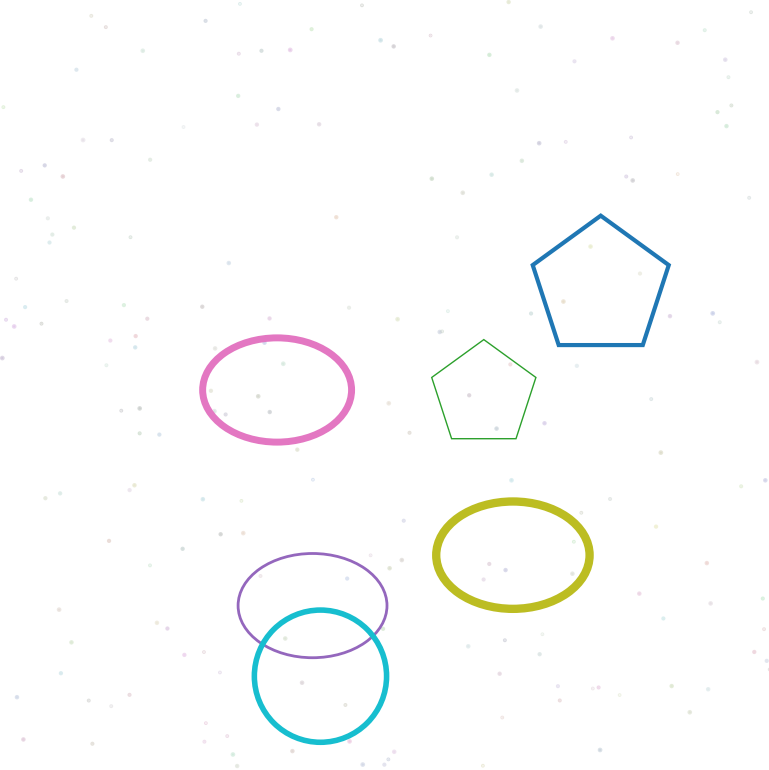[{"shape": "pentagon", "thickness": 1.5, "radius": 0.46, "center": [0.78, 0.627]}, {"shape": "pentagon", "thickness": 0.5, "radius": 0.36, "center": [0.628, 0.488]}, {"shape": "oval", "thickness": 1, "radius": 0.48, "center": [0.406, 0.213]}, {"shape": "oval", "thickness": 2.5, "radius": 0.48, "center": [0.36, 0.494]}, {"shape": "oval", "thickness": 3, "radius": 0.5, "center": [0.666, 0.279]}, {"shape": "circle", "thickness": 2, "radius": 0.43, "center": [0.416, 0.122]}]